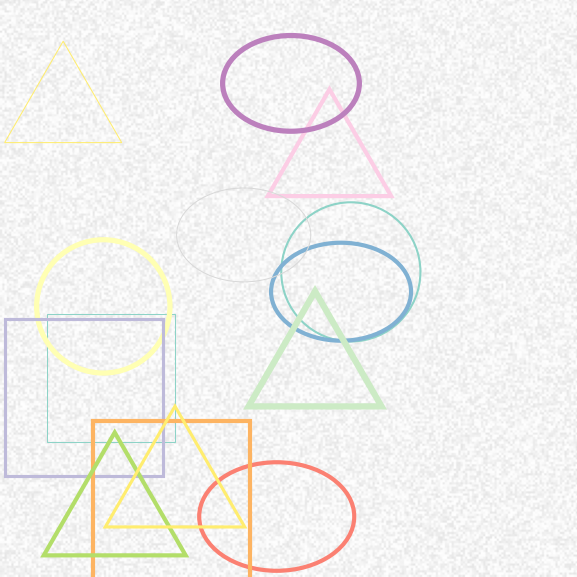[{"shape": "circle", "thickness": 1, "radius": 0.6, "center": [0.608, 0.528]}, {"shape": "square", "thickness": 0.5, "radius": 0.55, "center": [0.192, 0.345]}, {"shape": "circle", "thickness": 2.5, "radius": 0.58, "center": [0.179, 0.469]}, {"shape": "square", "thickness": 1.5, "radius": 0.68, "center": [0.146, 0.311]}, {"shape": "oval", "thickness": 2, "radius": 0.67, "center": [0.479, 0.105]}, {"shape": "oval", "thickness": 2, "radius": 0.61, "center": [0.591, 0.494]}, {"shape": "square", "thickness": 2, "radius": 0.68, "center": [0.297, 0.134]}, {"shape": "triangle", "thickness": 2, "radius": 0.71, "center": [0.199, 0.108]}, {"shape": "triangle", "thickness": 2, "radius": 0.62, "center": [0.571, 0.721]}, {"shape": "oval", "thickness": 0.5, "radius": 0.58, "center": [0.422, 0.592]}, {"shape": "oval", "thickness": 2.5, "radius": 0.59, "center": [0.504, 0.855]}, {"shape": "triangle", "thickness": 3, "radius": 0.66, "center": [0.546, 0.362]}, {"shape": "triangle", "thickness": 1.5, "radius": 0.7, "center": [0.303, 0.156]}, {"shape": "triangle", "thickness": 0.5, "radius": 0.59, "center": [0.109, 0.811]}]